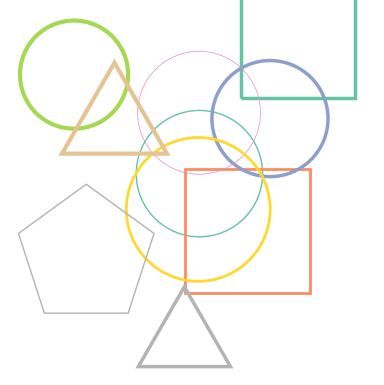[{"shape": "square", "thickness": 2.5, "radius": 0.74, "center": [0.775, 0.895]}, {"shape": "circle", "thickness": 1, "radius": 0.82, "center": [0.518, 0.549]}, {"shape": "square", "thickness": 2, "radius": 0.81, "center": [0.643, 0.401]}, {"shape": "circle", "thickness": 2.5, "radius": 0.75, "center": [0.701, 0.692]}, {"shape": "circle", "thickness": 0.5, "radius": 0.8, "center": [0.517, 0.707]}, {"shape": "circle", "thickness": 3, "radius": 0.7, "center": [0.192, 0.806]}, {"shape": "circle", "thickness": 2, "radius": 0.93, "center": [0.515, 0.456]}, {"shape": "triangle", "thickness": 3, "radius": 0.79, "center": [0.297, 0.68]}, {"shape": "pentagon", "thickness": 1, "radius": 0.93, "center": [0.224, 0.336]}, {"shape": "triangle", "thickness": 2.5, "radius": 0.69, "center": [0.479, 0.117]}]